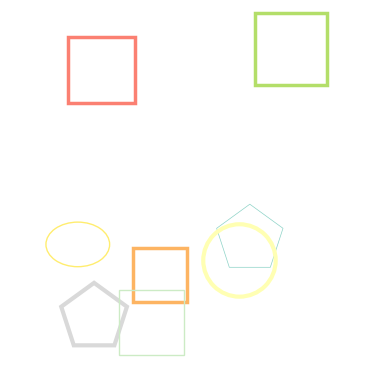[{"shape": "pentagon", "thickness": 0.5, "radius": 0.45, "center": [0.649, 0.379]}, {"shape": "circle", "thickness": 3, "radius": 0.47, "center": [0.622, 0.323]}, {"shape": "square", "thickness": 2.5, "radius": 0.43, "center": [0.264, 0.818]}, {"shape": "square", "thickness": 2.5, "radius": 0.35, "center": [0.415, 0.285]}, {"shape": "square", "thickness": 2.5, "radius": 0.47, "center": [0.755, 0.874]}, {"shape": "pentagon", "thickness": 3, "radius": 0.45, "center": [0.244, 0.176]}, {"shape": "square", "thickness": 1, "radius": 0.42, "center": [0.394, 0.163]}, {"shape": "oval", "thickness": 1, "radius": 0.41, "center": [0.202, 0.365]}]